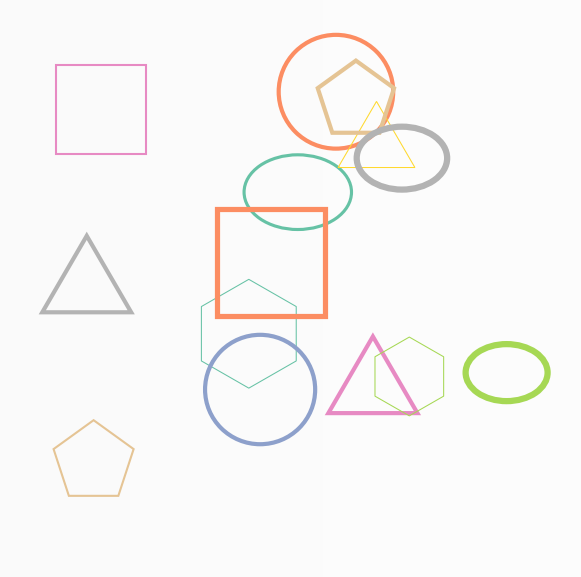[{"shape": "oval", "thickness": 1.5, "radius": 0.46, "center": [0.512, 0.666]}, {"shape": "hexagon", "thickness": 0.5, "radius": 0.47, "center": [0.428, 0.421]}, {"shape": "circle", "thickness": 2, "radius": 0.49, "center": [0.578, 0.84]}, {"shape": "square", "thickness": 2.5, "radius": 0.46, "center": [0.466, 0.544]}, {"shape": "circle", "thickness": 2, "radius": 0.47, "center": [0.448, 0.325]}, {"shape": "triangle", "thickness": 2, "radius": 0.44, "center": [0.642, 0.328]}, {"shape": "square", "thickness": 1, "radius": 0.39, "center": [0.174, 0.81]}, {"shape": "hexagon", "thickness": 0.5, "radius": 0.34, "center": [0.704, 0.347]}, {"shape": "oval", "thickness": 3, "radius": 0.35, "center": [0.872, 0.354]}, {"shape": "triangle", "thickness": 0.5, "radius": 0.38, "center": [0.648, 0.747]}, {"shape": "pentagon", "thickness": 1, "radius": 0.36, "center": [0.161, 0.199]}, {"shape": "pentagon", "thickness": 2, "radius": 0.35, "center": [0.612, 0.825]}, {"shape": "oval", "thickness": 3, "radius": 0.39, "center": [0.691, 0.725]}, {"shape": "triangle", "thickness": 2, "radius": 0.44, "center": [0.149, 0.503]}]